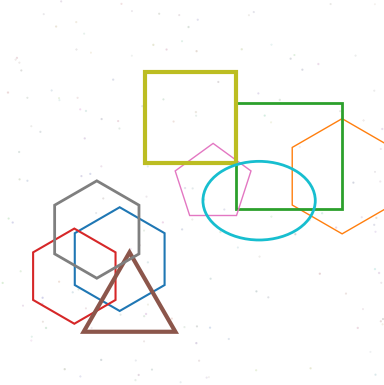[{"shape": "hexagon", "thickness": 1.5, "radius": 0.67, "center": [0.311, 0.327]}, {"shape": "hexagon", "thickness": 1, "radius": 0.75, "center": [0.889, 0.542]}, {"shape": "square", "thickness": 2, "radius": 0.69, "center": [0.751, 0.595]}, {"shape": "hexagon", "thickness": 1.5, "radius": 0.62, "center": [0.193, 0.283]}, {"shape": "triangle", "thickness": 3, "radius": 0.69, "center": [0.336, 0.207]}, {"shape": "pentagon", "thickness": 1, "radius": 0.52, "center": [0.553, 0.524]}, {"shape": "hexagon", "thickness": 2, "radius": 0.63, "center": [0.251, 0.404]}, {"shape": "square", "thickness": 3, "radius": 0.59, "center": [0.495, 0.696]}, {"shape": "oval", "thickness": 2, "radius": 0.73, "center": [0.673, 0.479]}]